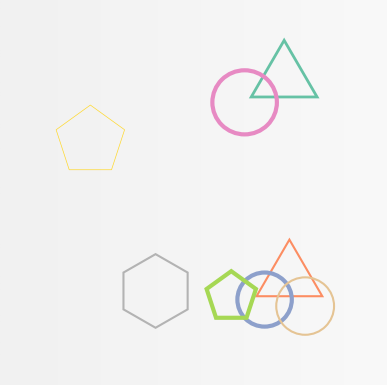[{"shape": "triangle", "thickness": 2, "radius": 0.49, "center": [0.733, 0.797]}, {"shape": "triangle", "thickness": 1.5, "radius": 0.49, "center": [0.747, 0.28]}, {"shape": "circle", "thickness": 3, "radius": 0.35, "center": [0.683, 0.222]}, {"shape": "circle", "thickness": 3, "radius": 0.42, "center": [0.631, 0.734]}, {"shape": "pentagon", "thickness": 3, "radius": 0.33, "center": [0.597, 0.229]}, {"shape": "pentagon", "thickness": 0.5, "radius": 0.46, "center": [0.233, 0.634]}, {"shape": "circle", "thickness": 1.5, "radius": 0.37, "center": [0.787, 0.205]}, {"shape": "hexagon", "thickness": 1.5, "radius": 0.48, "center": [0.401, 0.244]}]